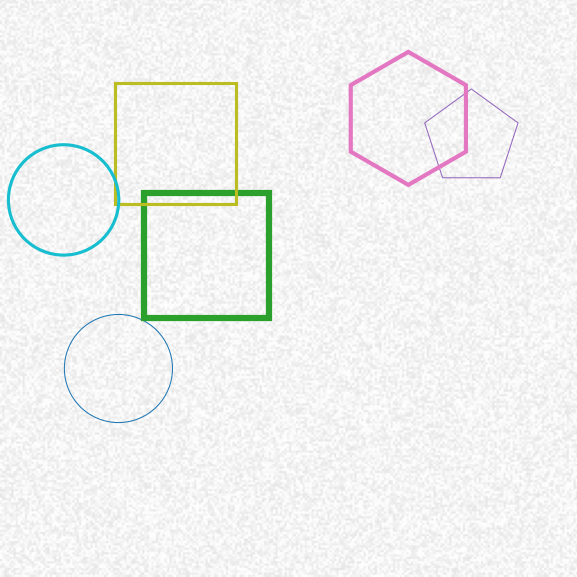[{"shape": "circle", "thickness": 0.5, "radius": 0.47, "center": [0.205, 0.361]}, {"shape": "square", "thickness": 3, "radius": 0.54, "center": [0.358, 0.557]}, {"shape": "pentagon", "thickness": 0.5, "radius": 0.42, "center": [0.816, 0.76]}, {"shape": "hexagon", "thickness": 2, "radius": 0.58, "center": [0.707, 0.794]}, {"shape": "square", "thickness": 1.5, "radius": 0.52, "center": [0.304, 0.75]}, {"shape": "circle", "thickness": 1.5, "radius": 0.48, "center": [0.11, 0.653]}]